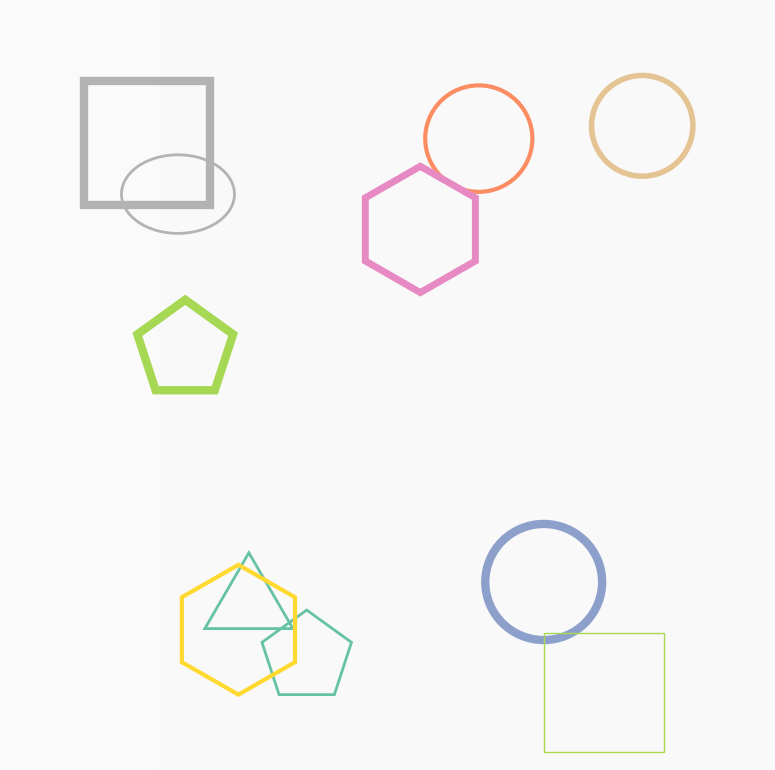[{"shape": "triangle", "thickness": 1, "radius": 0.33, "center": [0.321, 0.216]}, {"shape": "pentagon", "thickness": 1, "radius": 0.3, "center": [0.396, 0.147]}, {"shape": "circle", "thickness": 1.5, "radius": 0.35, "center": [0.618, 0.82]}, {"shape": "circle", "thickness": 3, "radius": 0.38, "center": [0.702, 0.244]}, {"shape": "hexagon", "thickness": 2.5, "radius": 0.41, "center": [0.542, 0.702]}, {"shape": "pentagon", "thickness": 3, "radius": 0.32, "center": [0.239, 0.546]}, {"shape": "square", "thickness": 0.5, "radius": 0.39, "center": [0.78, 0.101]}, {"shape": "hexagon", "thickness": 1.5, "radius": 0.42, "center": [0.308, 0.182]}, {"shape": "circle", "thickness": 2, "radius": 0.33, "center": [0.829, 0.837]}, {"shape": "square", "thickness": 3, "radius": 0.4, "center": [0.19, 0.815]}, {"shape": "oval", "thickness": 1, "radius": 0.36, "center": [0.23, 0.748]}]